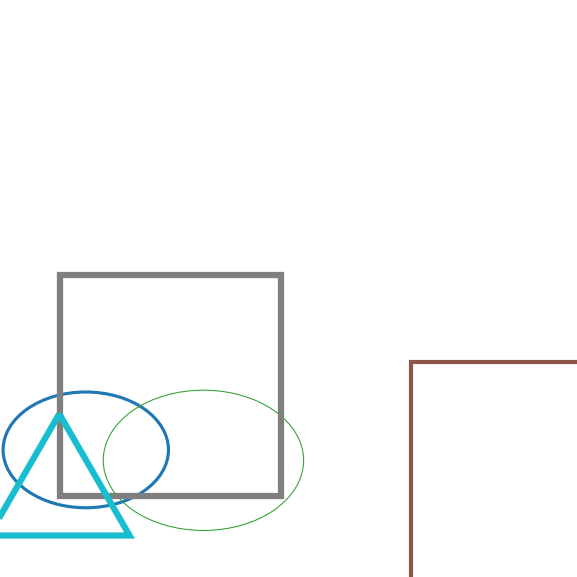[{"shape": "oval", "thickness": 1.5, "radius": 0.72, "center": [0.149, 0.22]}, {"shape": "oval", "thickness": 0.5, "radius": 0.87, "center": [0.352, 0.202]}, {"shape": "square", "thickness": 2, "radius": 0.94, "center": [0.899, 0.184]}, {"shape": "square", "thickness": 3, "radius": 0.96, "center": [0.296, 0.332]}, {"shape": "triangle", "thickness": 3, "radius": 0.7, "center": [0.103, 0.142]}]